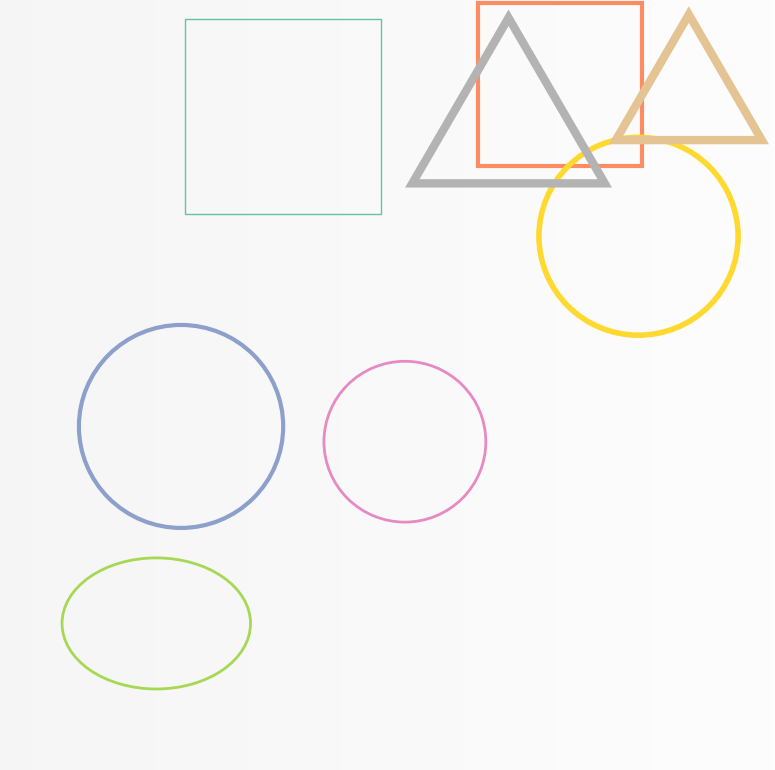[{"shape": "square", "thickness": 0.5, "radius": 0.63, "center": [0.365, 0.849]}, {"shape": "square", "thickness": 1.5, "radius": 0.53, "center": [0.723, 0.891]}, {"shape": "circle", "thickness": 1.5, "radius": 0.66, "center": [0.234, 0.446]}, {"shape": "circle", "thickness": 1, "radius": 0.52, "center": [0.522, 0.426]}, {"shape": "oval", "thickness": 1, "radius": 0.61, "center": [0.202, 0.19]}, {"shape": "circle", "thickness": 2, "radius": 0.64, "center": [0.824, 0.693]}, {"shape": "triangle", "thickness": 3, "radius": 0.54, "center": [0.889, 0.872]}, {"shape": "triangle", "thickness": 3, "radius": 0.72, "center": [0.656, 0.834]}]